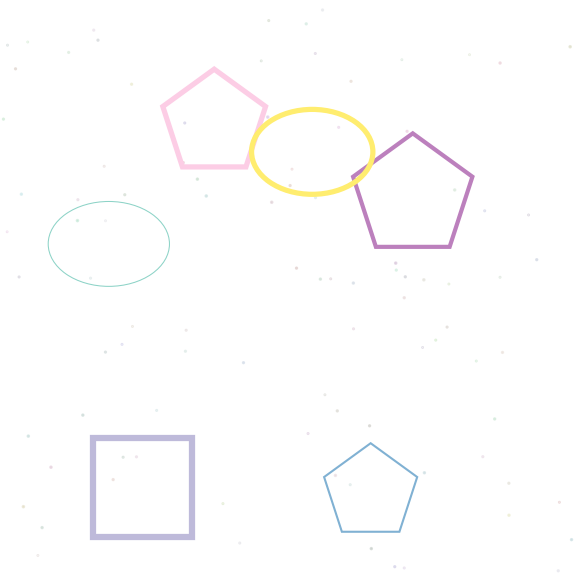[{"shape": "oval", "thickness": 0.5, "radius": 0.52, "center": [0.188, 0.577]}, {"shape": "square", "thickness": 3, "radius": 0.43, "center": [0.247, 0.156]}, {"shape": "pentagon", "thickness": 1, "radius": 0.42, "center": [0.642, 0.147]}, {"shape": "pentagon", "thickness": 2.5, "radius": 0.47, "center": [0.371, 0.786]}, {"shape": "pentagon", "thickness": 2, "radius": 0.54, "center": [0.715, 0.66]}, {"shape": "oval", "thickness": 2.5, "radius": 0.53, "center": [0.541, 0.736]}]